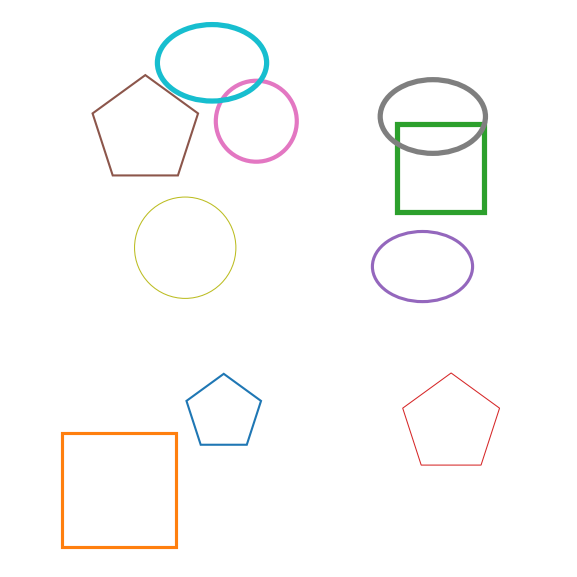[{"shape": "pentagon", "thickness": 1, "radius": 0.34, "center": [0.387, 0.284]}, {"shape": "square", "thickness": 1.5, "radius": 0.49, "center": [0.206, 0.151]}, {"shape": "square", "thickness": 2.5, "radius": 0.38, "center": [0.763, 0.708]}, {"shape": "pentagon", "thickness": 0.5, "radius": 0.44, "center": [0.781, 0.265]}, {"shape": "oval", "thickness": 1.5, "radius": 0.43, "center": [0.732, 0.538]}, {"shape": "pentagon", "thickness": 1, "radius": 0.48, "center": [0.252, 0.773]}, {"shape": "circle", "thickness": 2, "radius": 0.35, "center": [0.444, 0.789]}, {"shape": "oval", "thickness": 2.5, "radius": 0.46, "center": [0.749, 0.797]}, {"shape": "circle", "thickness": 0.5, "radius": 0.44, "center": [0.321, 0.57]}, {"shape": "oval", "thickness": 2.5, "radius": 0.47, "center": [0.367, 0.89]}]